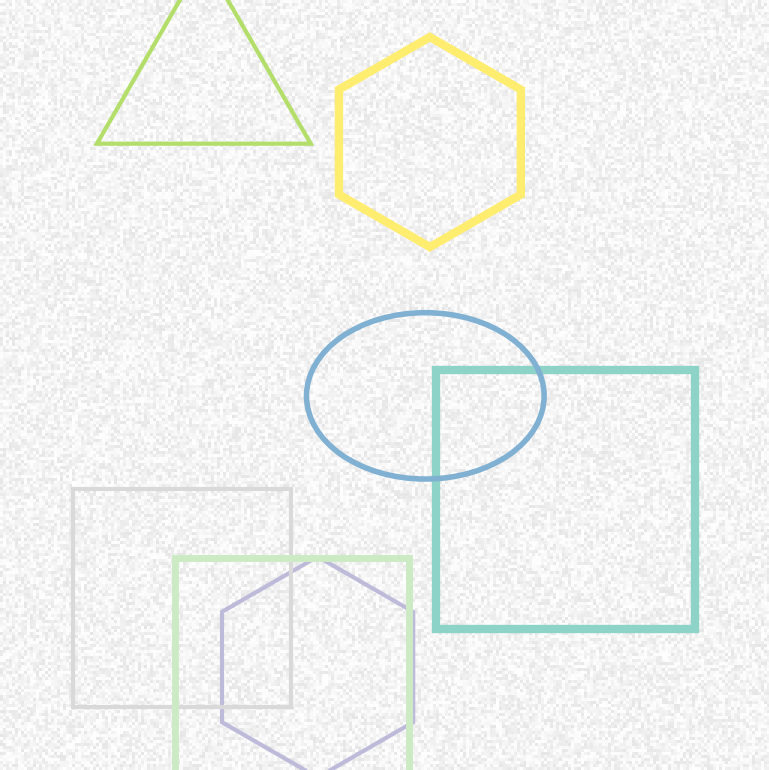[{"shape": "square", "thickness": 3, "radius": 0.84, "center": [0.735, 0.351]}, {"shape": "hexagon", "thickness": 1.5, "radius": 0.72, "center": [0.412, 0.134]}, {"shape": "oval", "thickness": 2, "radius": 0.77, "center": [0.552, 0.486]}, {"shape": "triangle", "thickness": 1.5, "radius": 0.8, "center": [0.265, 0.894]}, {"shape": "square", "thickness": 1.5, "radius": 0.71, "center": [0.236, 0.223]}, {"shape": "square", "thickness": 2.5, "radius": 0.76, "center": [0.379, 0.124]}, {"shape": "hexagon", "thickness": 3, "radius": 0.68, "center": [0.558, 0.816]}]